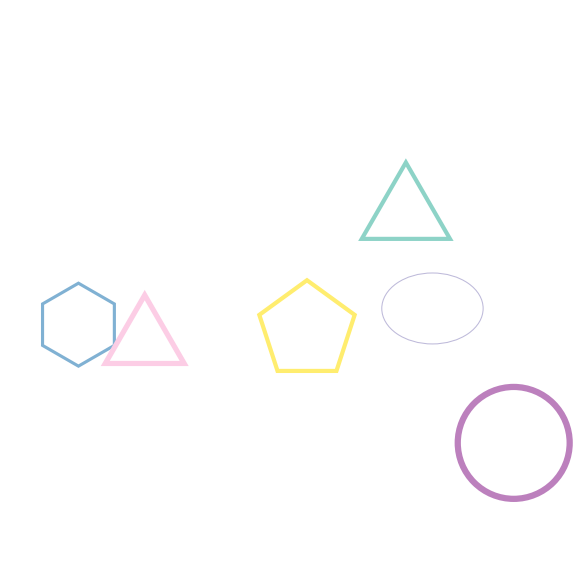[{"shape": "triangle", "thickness": 2, "radius": 0.44, "center": [0.703, 0.63]}, {"shape": "oval", "thickness": 0.5, "radius": 0.44, "center": [0.749, 0.465]}, {"shape": "hexagon", "thickness": 1.5, "radius": 0.36, "center": [0.136, 0.437]}, {"shape": "triangle", "thickness": 2.5, "radius": 0.39, "center": [0.251, 0.409]}, {"shape": "circle", "thickness": 3, "radius": 0.48, "center": [0.89, 0.232]}, {"shape": "pentagon", "thickness": 2, "radius": 0.43, "center": [0.532, 0.427]}]